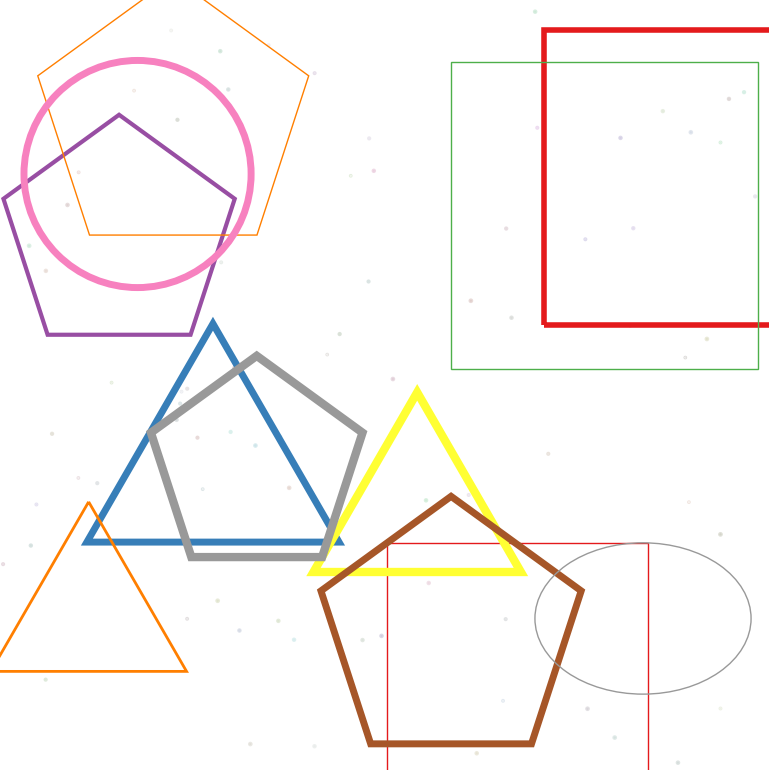[{"shape": "square", "thickness": 2, "radius": 0.96, "center": [0.898, 0.769]}, {"shape": "square", "thickness": 0.5, "radius": 0.85, "center": [0.672, 0.125]}, {"shape": "triangle", "thickness": 2.5, "radius": 0.95, "center": [0.277, 0.391]}, {"shape": "square", "thickness": 0.5, "radius": 1.0, "center": [0.785, 0.719]}, {"shape": "pentagon", "thickness": 1.5, "radius": 0.79, "center": [0.155, 0.693]}, {"shape": "pentagon", "thickness": 0.5, "radius": 0.92, "center": [0.225, 0.844]}, {"shape": "triangle", "thickness": 1, "radius": 0.73, "center": [0.115, 0.201]}, {"shape": "triangle", "thickness": 3, "radius": 0.78, "center": [0.542, 0.335]}, {"shape": "pentagon", "thickness": 2.5, "radius": 0.89, "center": [0.586, 0.178]}, {"shape": "circle", "thickness": 2.5, "radius": 0.74, "center": [0.179, 0.774]}, {"shape": "pentagon", "thickness": 3, "radius": 0.72, "center": [0.333, 0.393]}, {"shape": "oval", "thickness": 0.5, "radius": 0.7, "center": [0.835, 0.197]}]